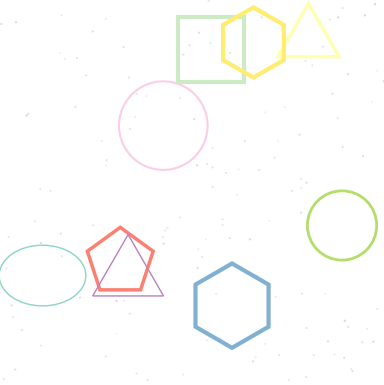[{"shape": "oval", "thickness": 1, "radius": 0.56, "center": [0.11, 0.284]}, {"shape": "triangle", "thickness": 2.5, "radius": 0.46, "center": [0.801, 0.899]}, {"shape": "pentagon", "thickness": 2.5, "radius": 0.45, "center": [0.312, 0.32]}, {"shape": "hexagon", "thickness": 3, "radius": 0.55, "center": [0.603, 0.206]}, {"shape": "circle", "thickness": 2, "radius": 0.45, "center": [0.888, 0.414]}, {"shape": "circle", "thickness": 1.5, "radius": 0.58, "center": [0.424, 0.674]}, {"shape": "triangle", "thickness": 1, "radius": 0.53, "center": [0.333, 0.284]}, {"shape": "square", "thickness": 3, "radius": 0.42, "center": [0.548, 0.871]}, {"shape": "hexagon", "thickness": 3, "radius": 0.46, "center": [0.658, 0.89]}]